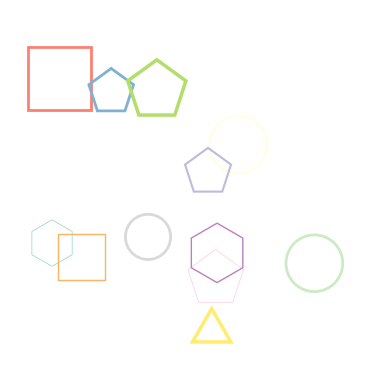[{"shape": "hexagon", "thickness": 0.5, "radius": 0.3, "center": [0.135, 0.369]}, {"shape": "circle", "thickness": 0.5, "radius": 0.37, "center": [0.619, 0.625]}, {"shape": "pentagon", "thickness": 1.5, "radius": 0.31, "center": [0.54, 0.553]}, {"shape": "square", "thickness": 2, "radius": 0.41, "center": [0.154, 0.797]}, {"shape": "pentagon", "thickness": 2, "radius": 0.3, "center": [0.289, 0.761]}, {"shape": "square", "thickness": 1, "radius": 0.3, "center": [0.212, 0.333]}, {"shape": "pentagon", "thickness": 2.5, "radius": 0.4, "center": [0.407, 0.765]}, {"shape": "pentagon", "thickness": 0.5, "radius": 0.38, "center": [0.56, 0.276]}, {"shape": "circle", "thickness": 2, "radius": 0.29, "center": [0.384, 0.385]}, {"shape": "hexagon", "thickness": 1, "radius": 0.39, "center": [0.564, 0.343]}, {"shape": "circle", "thickness": 2, "radius": 0.37, "center": [0.817, 0.316]}, {"shape": "triangle", "thickness": 2.5, "radius": 0.29, "center": [0.55, 0.141]}]